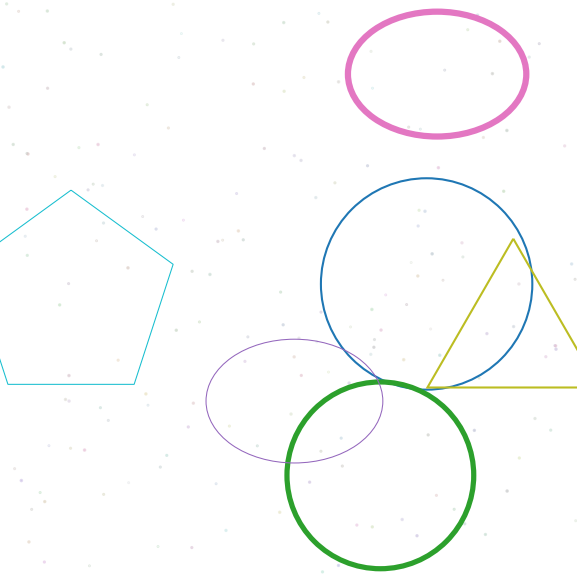[{"shape": "circle", "thickness": 1, "radius": 0.92, "center": [0.739, 0.507]}, {"shape": "circle", "thickness": 2.5, "radius": 0.81, "center": [0.659, 0.176]}, {"shape": "oval", "thickness": 0.5, "radius": 0.77, "center": [0.51, 0.305]}, {"shape": "oval", "thickness": 3, "radius": 0.77, "center": [0.757, 0.871]}, {"shape": "triangle", "thickness": 1, "radius": 0.86, "center": [0.889, 0.414]}, {"shape": "pentagon", "thickness": 0.5, "radius": 0.93, "center": [0.123, 0.484]}]